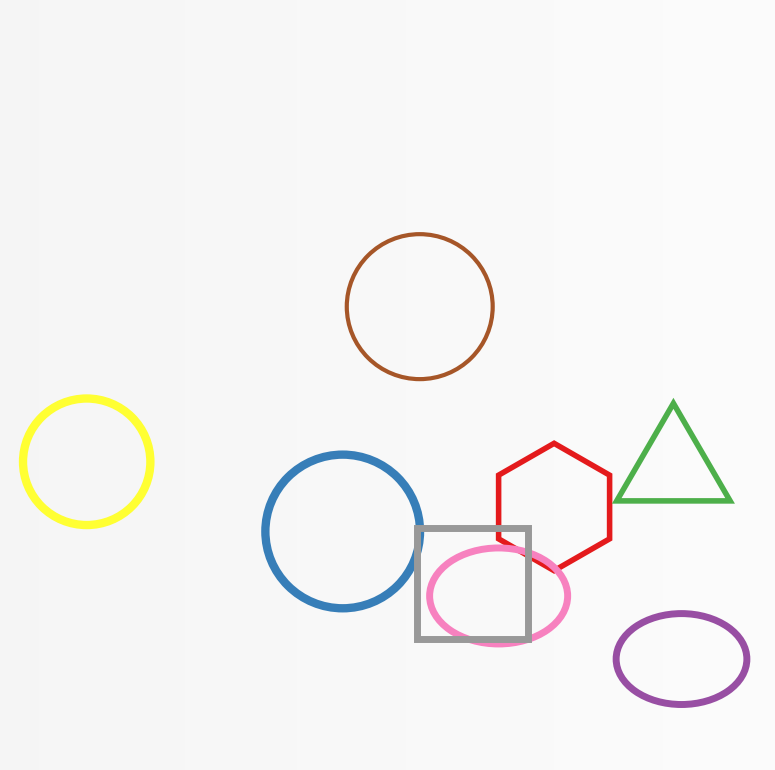[{"shape": "hexagon", "thickness": 2, "radius": 0.41, "center": [0.715, 0.342]}, {"shape": "circle", "thickness": 3, "radius": 0.5, "center": [0.442, 0.31]}, {"shape": "triangle", "thickness": 2, "radius": 0.42, "center": [0.869, 0.392]}, {"shape": "oval", "thickness": 2.5, "radius": 0.42, "center": [0.879, 0.144]}, {"shape": "circle", "thickness": 3, "radius": 0.41, "center": [0.112, 0.4]}, {"shape": "circle", "thickness": 1.5, "radius": 0.47, "center": [0.542, 0.602]}, {"shape": "oval", "thickness": 2.5, "radius": 0.45, "center": [0.643, 0.226]}, {"shape": "square", "thickness": 2.5, "radius": 0.36, "center": [0.61, 0.242]}]